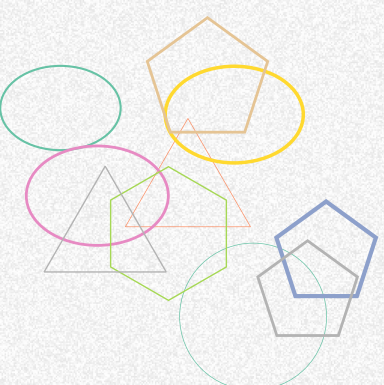[{"shape": "circle", "thickness": 0.5, "radius": 0.95, "center": [0.657, 0.178]}, {"shape": "oval", "thickness": 1.5, "radius": 0.78, "center": [0.157, 0.719]}, {"shape": "triangle", "thickness": 0.5, "radius": 0.94, "center": [0.488, 0.505]}, {"shape": "pentagon", "thickness": 3, "radius": 0.68, "center": [0.847, 0.341]}, {"shape": "oval", "thickness": 2, "radius": 0.92, "center": [0.253, 0.492]}, {"shape": "hexagon", "thickness": 1, "radius": 0.87, "center": [0.438, 0.393]}, {"shape": "oval", "thickness": 2.5, "radius": 0.9, "center": [0.609, 0.702]}, {"shape": "pentagon", "thickness": 2, "radius": 0.82, "center": [0.539, 0.79]}, {"shape": "triangle", "thickness": 1, "radius": 0.92, "center": [0.273, 0.385]}, {"shape": "pentagon", "thickness": 2, "radius": 0.68, "center": [0.799, 0.239]}]